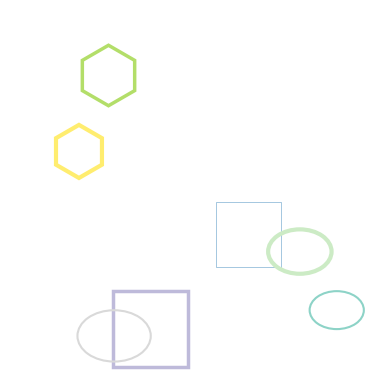[{"shape": "oval", "thickness": 1.5, "radius": 0.35, "center": [0.875, 0.194]}, {"shape": "square", "thickness": 2.5, "radius": 0.49, "center": [0.392, 0.146]}, {"shape": "square", "thickness": 0.5, "radius": 0.42, "center": [0.646, 0.39]}, {"shape": "hexagon", "thickness": 2.5, "radius": 0.39, "center": [0.282, 0.804]}, {"shape": "oval", "thickness": 1.5, "radius": 0.48, "center": [0.296, 0.128]}, {"shape": "oval", "thickness": 3, "radius": 0.41, "center": [0.779, 0.347]}, {"shape": "hexagon", "thickness": 3, "radius": 0.34, "center": [0.205, 0.607]}]